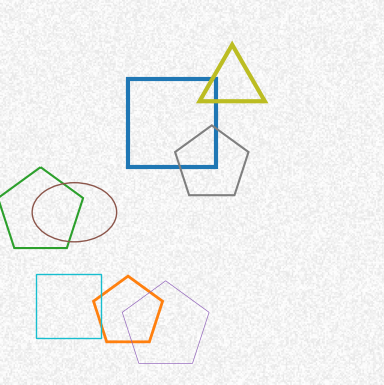[{"shape": "square", "thickness": 3, "radius": 0.58, "center": [0.447, 0.68]}, {"shape": "pentagon", "thickness": 2, "radius": 0.47, "center": [0.333, 0.188]}, {"shape": "pentagon", "thickness": 1.5, "radius": 0.58, "center": [0.105, 0.45]}, {"shape": "pentagon", "thickness": 0.5, "radius": 0.59, "center": [0.43, 0.152]}, {"shape": "oval", "thickness": 1, "radius": 0.55, "center": [0.193, 0.449]}, {"shape": "pentagon", "thickness": 1.5, "radius": 0.5, "center": [0.55, 0.574]}, {"shape": "triangle", "thickness": 3, "radius": 0.49, "center": [0.603, 0.786]}, {"shape": "square", "thickness": 1, "radius": 0.42, "center": [0.178, 0.205]}]